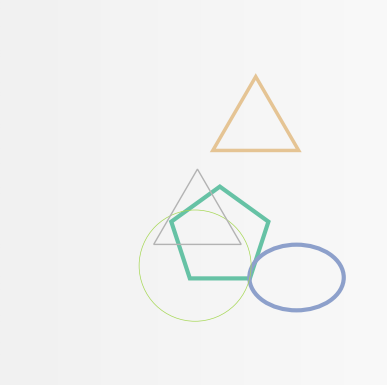[{"shape": "pentagon", "thickness": 3, "radius": 0.66, "center": [0.567, 0.384]}, {"shape": "oval", "thickness": 3, "radius": 0.61, "center": [0.765, 0.279]}, {"shape": "circle", "thickness": 0.5, "radius": 0.72, "center": [0.504, 0.31]}, {"shape": "triangle", "thickness": 2.5, "radius": 0.64, "center": [0.66, 0.673]}, {"shape": "triangle", "thickness": 1, "radius": 0.65, "center": [0.51, 0.43]}]